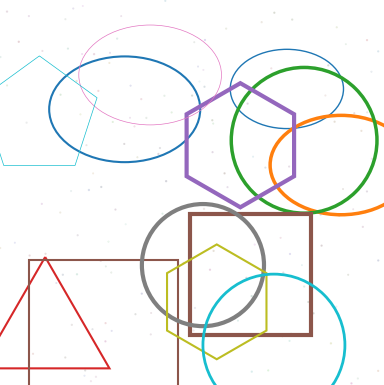[{"shape": "oval", "thickness": 1.5, "radius": 0.98, "center": [0.324, 0.716]}, {"shape": "oval", "thickness": 1, "radius": 0.74, "center": [0.745, 0.769]}, {"shape": "oval", "thickness": 2.5, "radius": 0.92, "center": [0.886, 0.571]}, {"shape": "circle", "thickness": 2.5, "radius": 0.95, "center": [0.79, 0.636]}, {"shape": "triangle", "thickness": 1.5, "radius": 0.96, "center": [0.117, 0.14]}, {"shape": "hexagon", "thickness": 3, "radius": 0.81, "center": [0.624, 0.623]}, {"shape": "square", "thickness": 3, "radius": 0.79, "center": [0.651, 0.287]}, {"shape": "square", "thickness": 1.5, "radius": 0.97, "center": [0.269, 0.132]}, {"shape": "oval", "thickness": 0.5, "radius": 0.93, "center": [0.39, 0.805]}, {"shape": "circle", "thickness": 3, "radius": 0.79, "center": [0.527, 0.311]}, {"shape": "hexagon", "thickness": 1.5, "radius": 0.75, "center": [0.563, 0.216]}, {"shape": "pentagon", "thickness": 0.5, "radius": 0.79, "center": [0.102, 0.697]}, {"shape": "circle", "thickness": 2, "radius": 0.92, "center": [0.711, 0.104]}]